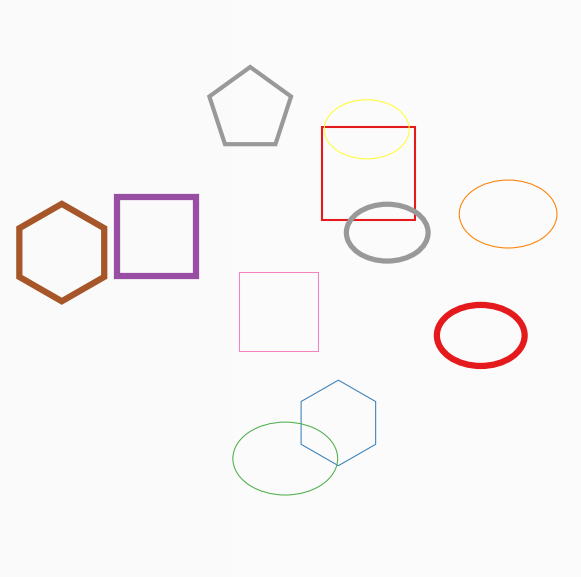[{"shape": "square", "thickness": 1, "radius": 0.4, "center": [0.634, 0.699]}, {"shape": "oval", "thickness": 3, "radius": 0.38, "center": [0.827, 0.418]}, {"shape": "hexagon", "thickness": 0.5, "radius": 0.37, "center": [0.582, 0.267]}, {"shape": "oval", "thickness": 0.5, "radius": 0.45, "center": [0.491, 0.205]}, {"shape": "square", "thickness": 3, "radius": 0.34, "center": [0.268, 0.589]}, {"shape": "oval", "thickness": 0.5, "radius": 0.42, "center": [0.874, 0.629]}, {"shape": "oval", "thickness": 0.5, "radius": 0.37, "center": [0.631, 0.775]}, {"shape": "hexagon", "thickness": 3, "radius": 0.42, "center": [0.106, 0.562]}, {"shape": "square", "thickness": 0.5, "radius": 0.34, "center": [0.479, 0.459]}, {"shape": "oval", "thickness": 2.5, "radius": 0.35, "center": [0.666, 0.596]}, {"shape": "pentagon", "thickness": 2, "radius": 0.37, "center": [0.43, 0.809]}]